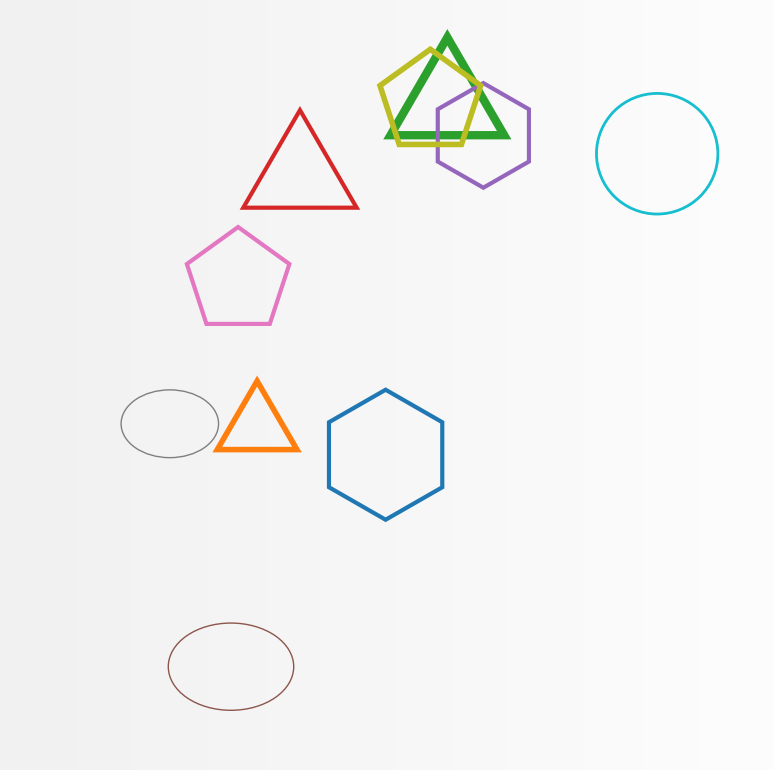[{"shape": "hexagon", "thickness": 1.5, "radius": 0.42, "center": [0.498, 0.409]}, {"shape": "triangle", "thickness": 2, "radius": 0.3, "center": [0.332, 0.446]}, {"shape": "triangle", "thickness": 3, "radius": 0.42, "center": [0.577, 0.867]}, {"shape": "triangle", "thickness": 1.5, "radius": 0.42, "center": [0.387, 0.773]}, {"shape": "hexagon", "thickness": 1.5, "radius": 0.34, "center": [0.624, 0.824]}, {"shape": "oval", "thickness": 0.5, "radius": 0.4, "center": [0.298, 0.134]}, {"shape": "pentagon", "thickness": 1.5, "radius": 0.35, "center": [0.307, 0.636]}, {"shape": "oval", "thickness": 0.5, "radius": 0.31, "center": [0.219, 0.45]}, {"shape": "pentagon", "thickness": 2, "radius": 0.34, "center": [0.555, 0.868]}, {"shape": "circle", "thickness": 1, "radius": 0.39, "center": [0.848, 0.8]}]